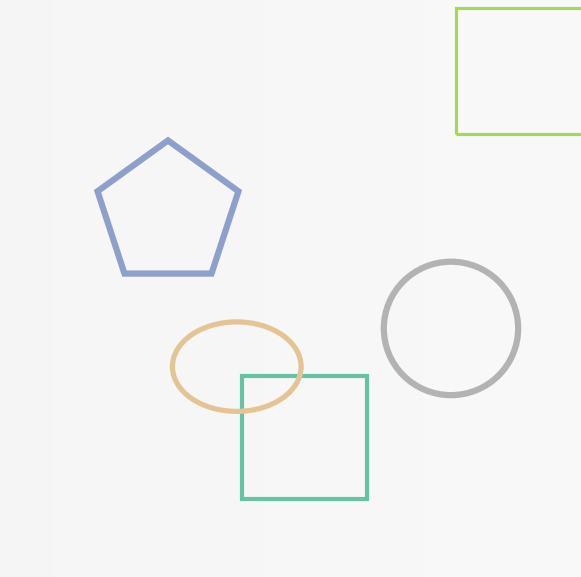[{"shape": "square", "thickness": 2, "radius": 0.53, "center": [0.524, 0.241]}, {"shape": "pentagon", "thickness": 3, "radius": 0.64, "center": [0.289, 0.628]}, {"shape": "square", "thickness": 1.5, "radius": 0.55, "center": [0.894, 0.876]}, {"shape": "oval", "thickness": 2.5, "radius": 0.55, "center": [0.407, 0.364]}, {"shape": "circle", "thickness": 3, "radius": 0.58, "center": [0.776, 0.43]}]